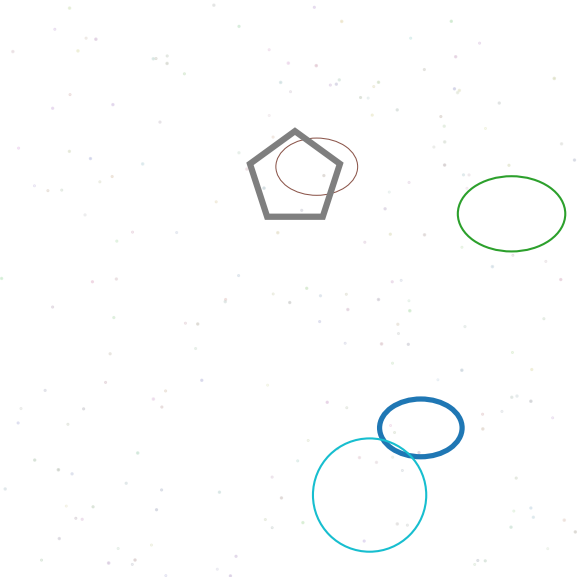[{"shape": "oval", "thickness": 2.5, "radius": 0.36, "center": [0.729, 0.258]}, {"shape": "oval", "thickness": 1, "radius": 0.47, "center": [0.886, 0.629]}, {"shape": "oval", "thickness": 0.5, "radius": 0.35, "center": [0.548, 0.71]}, {"shape": "pentagon", "thickness": 3, "radius": 0.41, "center": [0.511, 0.69]}, {"shape": "circle", "thickness": 1, "radius": 0.49, "center": [0.64, 0.142]}]